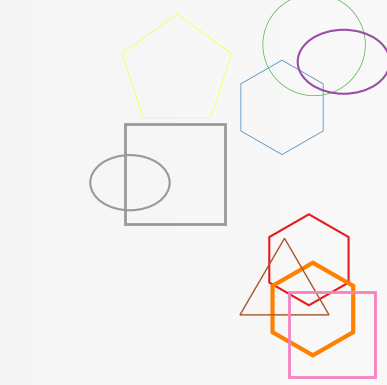[{"shape": "hexagon", "thickness": 1.5, "radius": 0.59, "center": [0.797, 0.325]}, {"shape": "hexagon", "thickness": 0.5, "radius": 0.61, "center": [0.728, 0.721]}, {"shape": "circle", "thickness": 0.5, "radius": 0.66, "center": [0.811, 0.884]}, {"shape": "oval", "thickness": 1.5, "radius": 0.59, "center": [0.887, 0.84]}, {"shape": "hexagon", "thickness": 3, "radius": 0.6, "center": [0.807, 0.197]}, {"shape": "pentagon", "thickness": 0.5, "radius": 0.74, "center": [0.457, 0.815]}, {"shape": "triangle", "thickness": 1, "radius": 0.66, "center": [0.734, 0.248]}, {"shape": "square", "thickness": 2, "radius": 0.56, "center": [0.856, 0.131]}, {"shape": "oval", "thickness": 1.5, "radius": 0.51, "center": [0.335, 0.526]}, {"shape": "square", "thickness": 2, "radius": 0.65, "center": [0.452, 0.547]}]